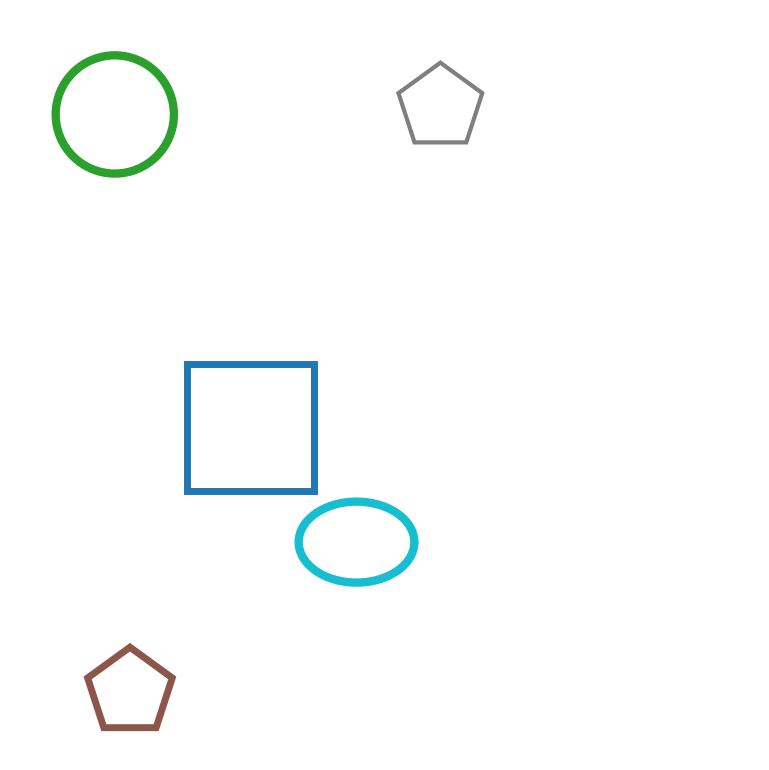[{"shape": "square", "thickness": 2.5, "radius": 0.41, "center": [0.326, 0.445]}, {"shape": "circle", "thickness": 3, "radius": 0.38, "center": [0.149, 0.851]}, {"shape": "pentagon", "thickness": 2.5, "radius": 0.29, "center": [0.169, 0.102]}, {"shape": "pentagon", "thickness": 1.5, "radius": 0.29, "center": [0.572, 0.861]}, {"shape": "oval", "thickness": 3, "radius": 0.38, "center": [0.463, 0.296]}]